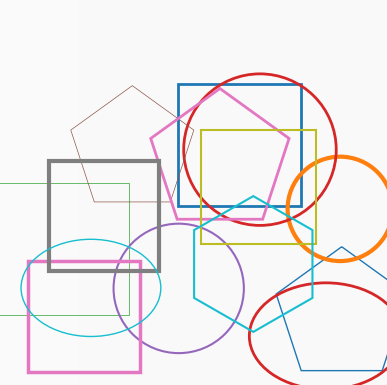[{"shape": "square", "thickness": 2, "radius": 0.8, "center": [0.618, 0.623]}, {"shape": "pentagon", "thickness": 1, "radius": 0.89, "center": [0.882, 0.181]}, {"shape": "circle", "thickness": 3, "radius": 0.68, "center": [0.878, 0.457]}, {"shape": "square", "thickness": 0.5, "radius": 0.85, "center": [0.163, 0.354]}, {"shape": "circle", "thickness": 2, "radius": 0.98, "center": [0.671, 0.611]}, {"shape": "oval", "thickness": 2, "radius": 0.99, "center": [0.841, 0.127]}, {"shape": "circle", "thickness": 1.5, "radius": 0.84, "center": [0.461, 0.251]}, {"shape": "pentagon", "thickness": 0.5, "radius": 0.83, "center": [0.341, 0.611]}, {"shape": "pentagon", "thickness": 2, "radius": 0.94, "center": [0.568, 0.582]}, {"shape": "square", "thickness": 2.5, "radius": 0.72, "center": [0.218, 0.178]}, {"shape": "square", "thickness": 3, "radius": 0.71, "center": [0.268, 0.44]}, {"shape": "square", "thickness": 1.5, "radius": 0.74, "center": [0.667, 0.515]}, {"shape": "oval", "thickness": 1, "radius": 0.9, "center": [0.235, 0.252]}, {"shape": "hexagon", "thickness": 1.5, "radius": 0.88, "center": [0.654, 0.314]}]